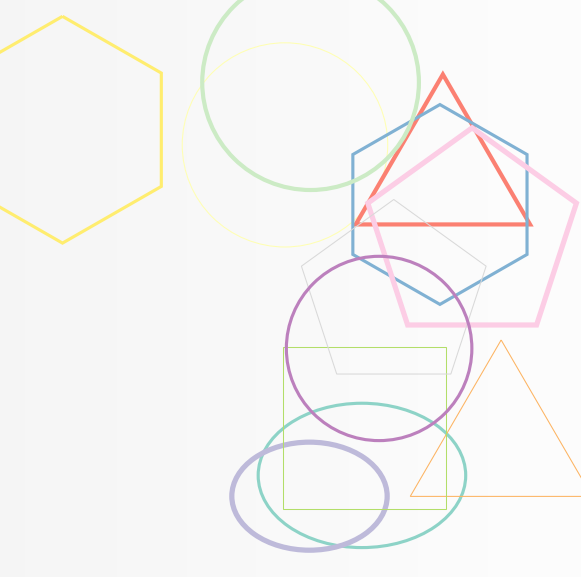[{"shape": "oval", "thickness": 1.5, "radius": 0.89, "center": [0.623, 0.176]}, {"shape": "circle", "thickness": 0.5, "radius": 0.88, "center": [0.49, 0.748]}, {"shape": "oval", "thickness": 2.5, "radius": 0.67, "center": [0.532, 0.14]}, {"shape": "triangle", "thickness": 2, "radius": 0.87, "center": [0.762, 0.697]}, {"shape": "hexagon", "thickness": 1.5, "radius": 0.87, "center": [0.757, 0.645]}, {"shape": "triangle", "thickness": 0.5, "radius": 0.9, "center": [0.862, 0.23]}, {"shape": "square", "thickness": 0.5, "radius": 0.7, "center": [0.627, 0.258]}, {"shape": "pentagon", "thickness": 2.5, "radius": 0.94, "center": [0.812, 0.589]}, {"shape": "pentagon", "thickness": 0.5, "radius": 0.84, "center": [0.677, 0.487]}, {"shape": "circle", "thickness": 1.5, "radius": 0.8, "center": [0.652, 0.396]}, {"shape": "circle", "thickness": 2, "radius": 0.93, "center": [0.534, 0.856]}, {"shape": "hexagon", "thickness": 1.5, "radius": 0.98, "center": [0.108, 0.774]}]